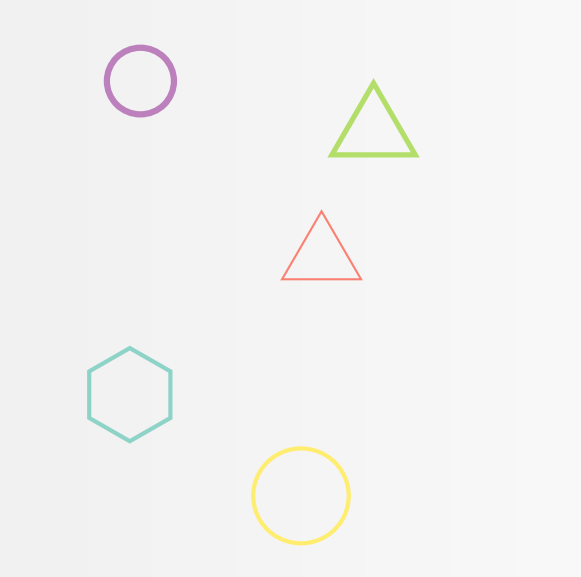[{"shape": "hexagon", "thickness": 2, "radius": 0.4, "center": [0.223, 0.316]}, {"shape": "triangle", "thickness": 1, "radius": 0.39, "center": [0.553, 0.555]}, {"shape": "triangle", "thickness": 2.5, "radius": 0.41, "center": [0.643, 0.772]}, {"shape": "circle", "thickness": 3, "radius": 0.29, "center": [0.242, 0.859]}, {"shape": "circle", "thickness": 2, "radius": 0.41, "center": [0.518, 0.14]}]